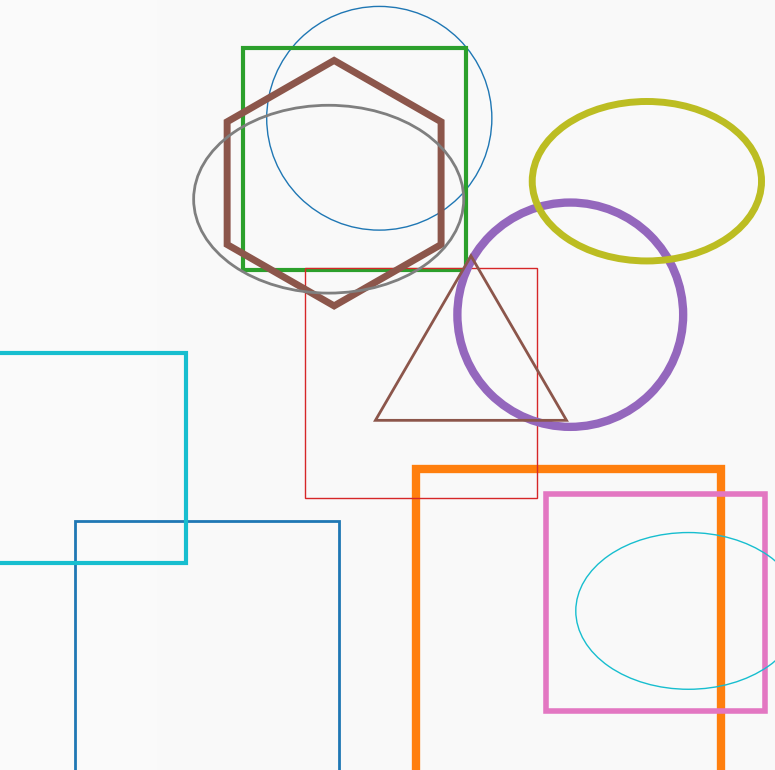[{"shape": "circle", "thickness": 0.5, "radius": 0.73, "center": [0.489, 0.846]}, {"shape": "square", "thickness": 1, "radius": 0.85, "center": [0.267, 0.153]}, {"shape": "square", "thickness": 3, "radius": 0.98, "center": [0.734, 0.194]}, {"shape": "square", "thickness": 1.5, "radius": 0.72, "center": [0.457, 0.794]}, {"shape": "square", "thickness": 0.5, "radius": 0.75, "center": [0.543, 0.503]}, {"shape": "circle", "thickness": 3, "radius": 0.73, "center": [0.736, 0.591]}, {"shape": "hexagon", "thickness": 2.5, "radius": 0.8, "center": [0.431, 0.762]}, {"shape": "triangle", "thickness": 1, "radius": 0.71, "center": [0.608, 0.525]}, {"shape": "square", "thickness": 2, "radius": 0.71, "center": [0.845, 0.218]}, {"shape": "oval", "thickness": 1, "radius": 0.87, "center": [0.424, 0.741]}, {"shape": "oval", "thickness": 2.5, "radius": 0.74, "center": [0.835, 0.765]}, {"shape": "square", "thickness": 1.5, "radius": 0.68, "center": [0.103, 0.405]}, {"shape": "oval", "thickness": 0.5, "radius": 0.73, "center": [0.888, 0.207]}]